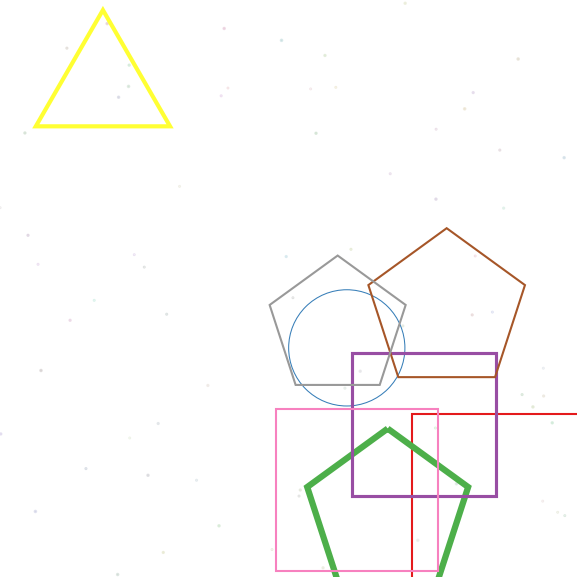[{"shape": "square", "thickness": 1, "radius": 0.72, "center": [0.857, 0.138]}, {"shape": "circle", "thickness": 0.5, "radius": 0.5, "center": [0.6, 0.397]}, {"shape": "pentagon", "thickness": 3, "radius": 0.73, "center": [0.671, 0.11]}, {"shape": "square", "thickness": 1.5, "radius": 0.62, "center": [0.734, 0.264]}, {"shape": "triangle", "thickness": 2, "radius": 0.67, "center": [0.178, 0.848]}, {"shape": "pentagon", "thickness": 1, "radius": 0.71, "center": [0.773, 0.461]}, {"shape": "square", "thickness": 1, "radius": 0.7, "center": [0.618, 0.151]}, {"shape": "pentagon", "thickness": 1, "radius": 0.62, "center": [0.585, 0.433]}]